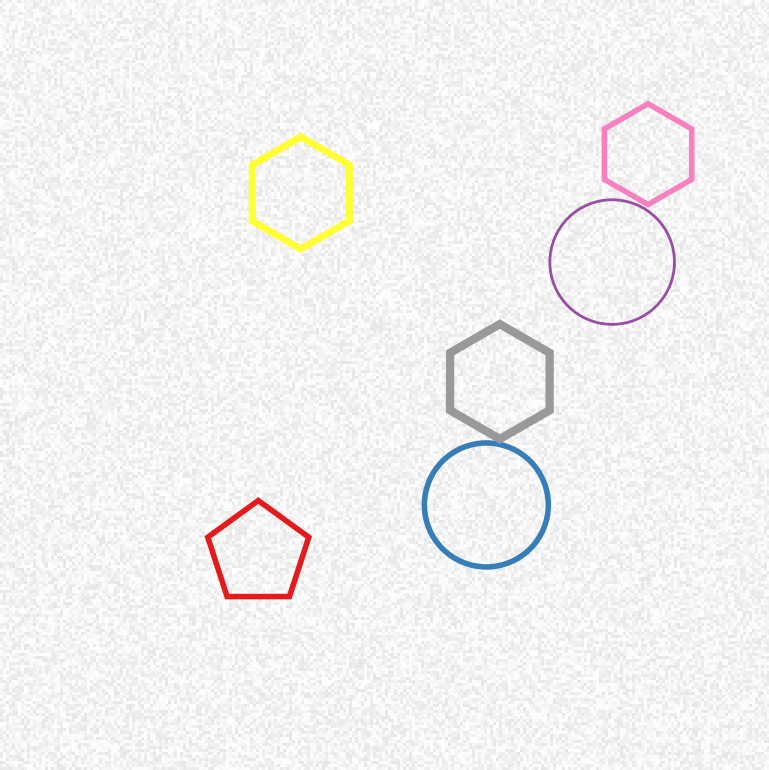[{"shape": "pentagon", "thickness": 2, "radius": 0.34, "center": [0.335, 0.281]}, {"shape": "circle", "thickness": 2, "radius": 0.4, "center": [0.632, 0.344]}, {"shape": "circle", "thickness": 1, "radius": 0.4, "center": [0.795, 0.66]}, {"shape": "hexagon", "thickness": 2.5, "radius": 0.36, "center": [0.391, 0.749]}, {"shape": "hexagon", "thickness": 2, "radius": 0.33, "center": [0.842, 0.8]}, {"shape": "hexagon", "thickness": 3, "radius": 0.37, "center": [0.649, 0.504]}]